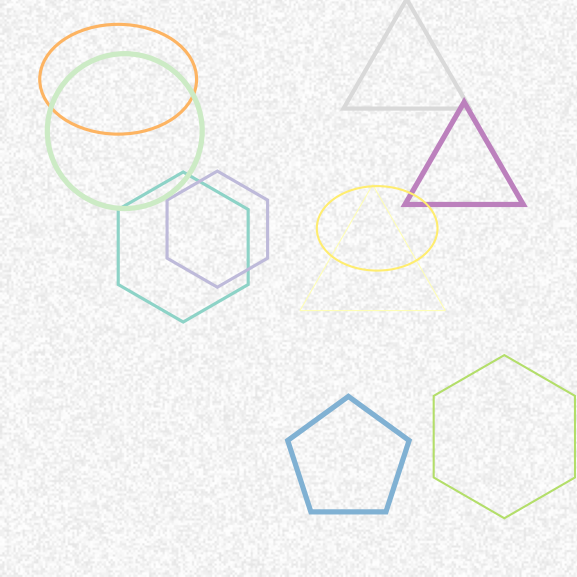[{"shape": "hexagon", "thickness": 1.5, "radius": 0.65, "center": [0.317, 0.571]}, {"shape": "triangle", "thickness": 0.5, "radius": 0.73, "center": [0.645, 0.534]}, {"shape": "hexagon", "thickness": 1.5, "radius": 0.5, "center": [0.376, 0.602]}, {"shape": "pentagon", "thickness": 2.5, "radius": 0.55, "center": [0.603, 0.202]}, {"shape": "oval", "thickness": 1.5, "radius": 0.68, "center": [0.205, 0.862]}, {"shape": "hexagon", "thickness": 1, "radius": 0.71, "center": [0.873, 0.243]}, {"shape": "triangle", "thickness": 2, "radius": 0.63, "center": [0.704, 0.874]}, {"shape": "triangle", "thickness": 2.5, "radius": 0.59, "center": [0.804, 0.704]}, {"shape": "circle", "thickness": 2.5, "radius": 0.67, "center": [0.216, 0.772]}, {"shape": "oval", "thickness": 1, "radius": 0.52, "center": [0.653, 0.604]}]